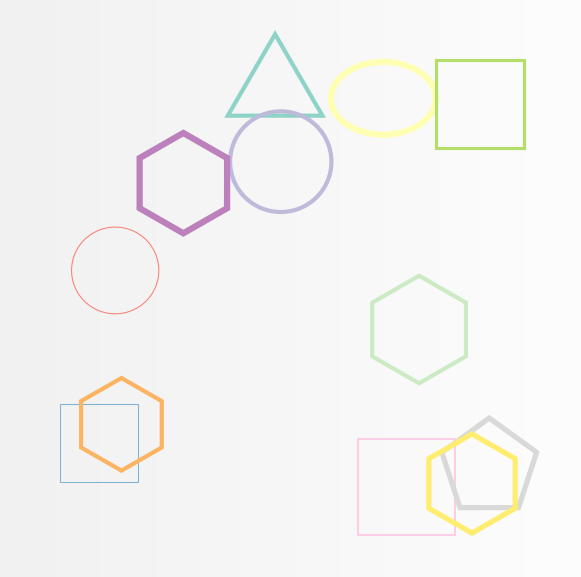[{"shape": "triangle", "thickness": 2, "radius": 0.47, "center": [0.473, 0.846]}, {"shape": "oval", "thickness": 3, "radius": 0.45, "center": [0.659, 0.829]}, {"shape": "circle", "thickness": 2, "radius": 0.44, "center": [0.483, 0.719]}, {"shape": "circle", "thickness": 0.5, "radius": 0.38, "center": [0.198, 0.531]}, {"shape": "square", "thickness": 0.5, "radius": 0.34, "center": [0.17, 0.232]}, {"shape": "hexagon", "thickness": 2, "radius": 0.4, "center": [0.209, 0.264]}, {"shape": "square", "thickness": 1.5, "radius": 0.38, "center": [0.826, 0.819]}, {"shape": "square", "thickness": 1, "radius": 0.42, "center": [0.699, 0.156]}, {"shape": "pentagon", "thickness": 2.5, "radius": 0.43, "center": [0.842, 0.189]}, {"shape": "hexagon", "thickness": 3, "radius": 0.43, "center": [0.315, 0.682]}, {"shape": "hexagon", "thickness": 2, "radius": 0.47, "center": [0.721, 0.429]}, {"shape": "hexagon", "thickness": 2.5, "radius": 0.43, "center": [0.812, 0.162]}]